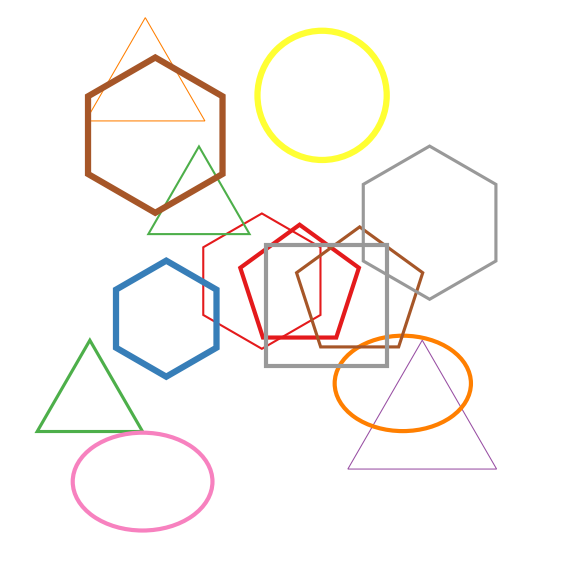[{"shape": "pentagon", "thickness": 2, "radius": 0.54, "center": [0.519, 0.502]}, {"shape": "hexagon", "thickness": 1, "radius": 0.59, "center": [0.453, 0.512]}, {"shape": "hexagon", "thickness": 3, "radius": 0.5, "center": [0.288, 0.447]}, {"shape": "triangle", "thickness": 1, "radius": 0.51, "center": [0.345, 0.644]}, {"shape": "triangle", "thickness": 1.5, "radius": 0.53, "center": [0.156, 0.305]}, {"shape": "triangle", "thickness": 0.5, "radius": 0.74, "center": [0.731, 0.261]}, {"shape": "oval", "thickness": 2, "radius": 0.59, "center": [0.697, 0.335]}, {"shape": "triangle", "thickness": 0.5, "radius": 0.6, "center": [0.252, 0.849]}, {"shape": "circle", "thickness": 3, "radius": 0.56, "center": [0.558, 0.834]}, {"shape": "pentagon", "thickness": 1.5, "radius": 0.57, "center": [0.623, 0.491]}, {"shape": "hexagon", "thickness": 3, "radius": 0.67, "center": [0.269, 0.765]}, {"shape": "oval", "thickness": 2, "radius": 0.6, "center": [0.247, 0.165]}, {"shape": "square", "thickness": 2, "radius": 0.53, "center": [0.566, 0.47]}, {"shape": "hexagon", "thickness": 1.5, "radius": 0.66, "center": [0.744, 0.614]}]